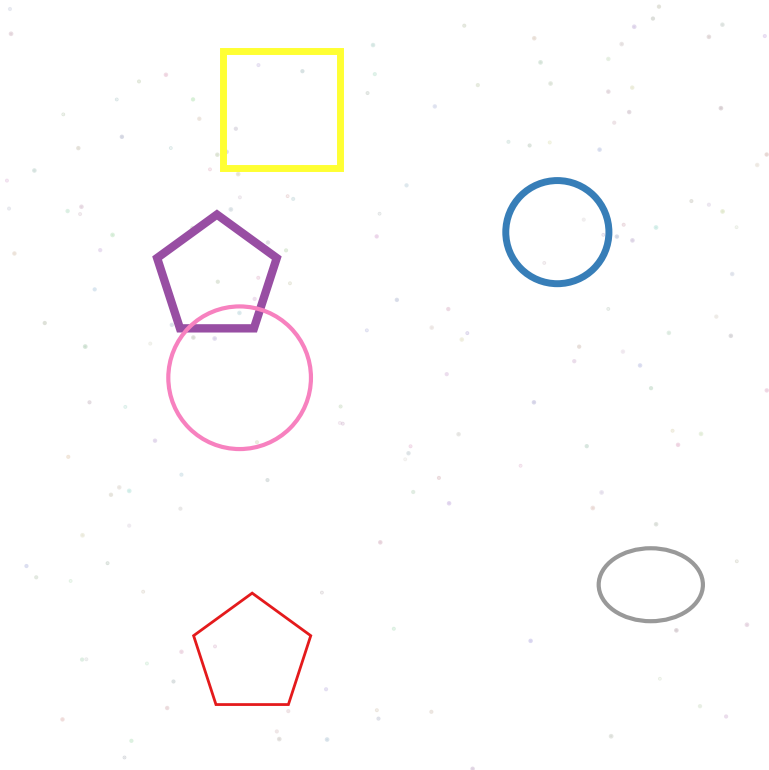[{"shape": "pentagon", "thickness": 1, "radius": 0.4, "center": [0.328, 0.15]}, {"shape": "circle", "thickness": 2.5, "radius": 0.33, "center": [0.724, 0.699]}, {"shape": "pentagon", "thickness": 3, "radius": 0.41, "center": [0.282, 0.64]}, {"shape": "square", "thickness": 2.5, "radius": 0.38, "center": [0.365, 0.858]}, {"shape": "circle", "thickness": 1.5, "radius": 0.46, "center": [0.311, 0.509]}, {"shape": "oval", "thickness": 1.5, "radius": 0.34, "center": [0.845, 0.241]}]